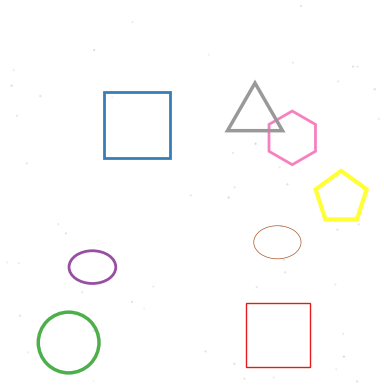[{"shape": "square", "thickness": 1, "radius": 0.41, "center": [0.723, 0.13]}, {"shape": "square", "thickness": 2, "radius": 0.43, "center": [0.356, 0.676]}, {"shape": "circle", "thickness": 2.5, "radius": 0.39, "center": [0.178, 0.11]}, {"shape": "oval", "thickness": 2, "radius": 0.3, "center": [0.24, 0.306]}, {"shape": "pentagon", "thickness": 3, "radius": 0.35, "center": [0.886, 0.487]}, {"shape": "oval", "thickness": 0.5, "radius": 0.31, "center": [0.72, 0.371]}, {"shape": "hexagon", "thickness": 2, "radius": 0.35, "center": [0.759, 0.642]}, {"shape": "triangle", "thickness": 2.5, "radius": 0.41, "center": [0.662, 0.702]}]